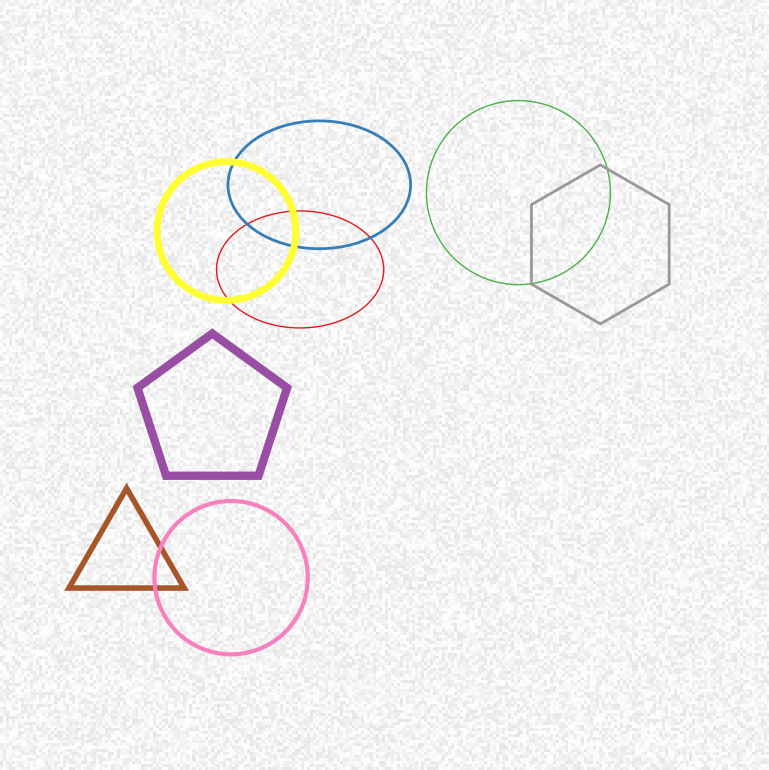[{"shape": "oval", "thickness": 0.5, "radius": 0.54, "center": [0.39, 0.65]}, {"shape": "oval", "thickness": 1, "radius": 0.59, "center": [0.415, 0.76]}, {"shape": "circle", "thickness": 0.5, "radius": 0.6, "center": [0.673, 0.75]}, {"shape": "pentagon", "thickness": 3, "radius": 0.51, "center": [0.276, 0.465]}, {"shape": "circle", "thickness": 2.5, "radius": 0.45, "center": [0.294, 0.7]}, {"shape": "triangle", "thickness": 2, "radius": 0.43, "center": [0.164, 0.28]}, {"shape": "circle", "thickness": 1.5, "radius": 0.5, "center": [0.3, 0.25]}, {"shape": "hexagon", "thickness": 1, "radius": 0.52, "center": [0.78, 0.683]}]